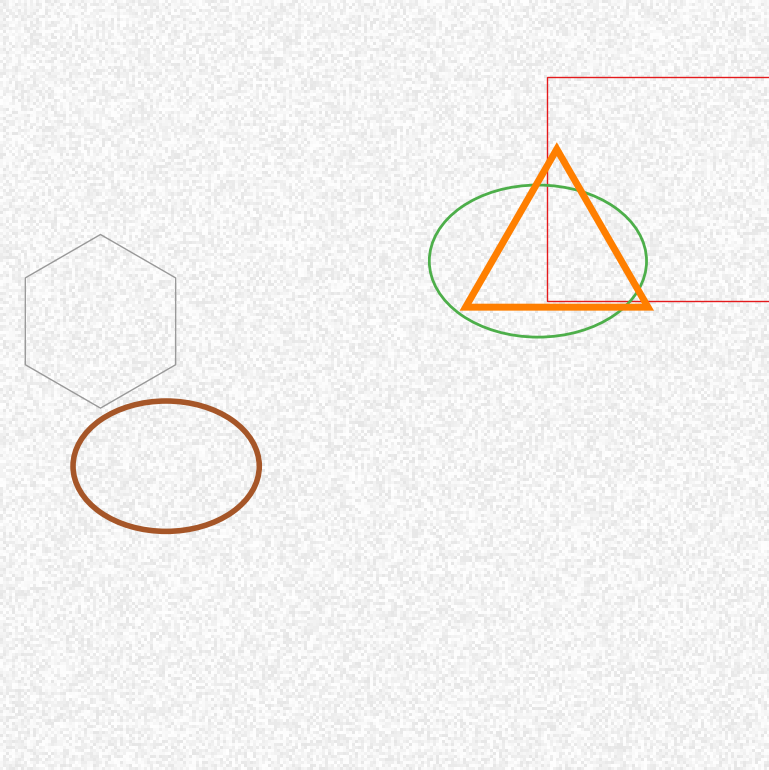[{"shape": "square", "thickness": 0.5, "radius": 0.73, "center": [0.856, 0.754]}, {"shape": "oval", "thickness": 1, "radius": 0.71, "center": [0.699, 0.661]}, {"shape": "triangle", "thickness": 2.5, "radius": 0.68, "center": [0.723, 0.669]}, {"shape": "oval", "thickness": 2, "radius": 0.6, "center": [0.216, 0.395]}, {"shape": "hexagon", "thickness": 0.5, "radius": 0.56, "center": [0.13, 0.583]}]